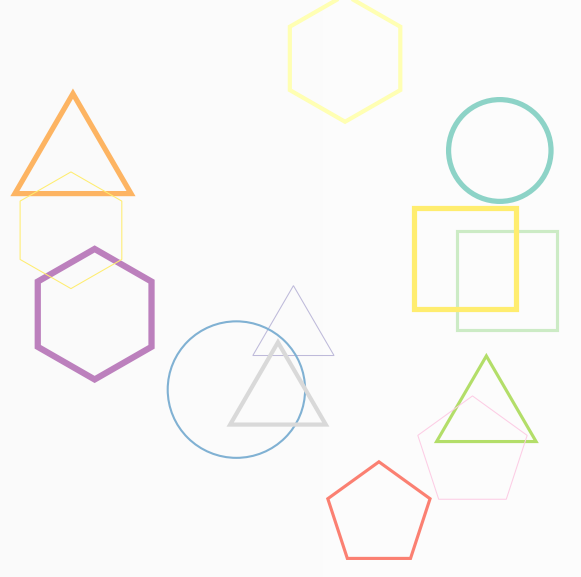[{"shape": "circle", "thickness": 2.5, "radius": 0.44, "center": [0.86, 0.739]}, {"shape": "hexagon", "thickness": 2, "radius": 0.55, "center": [0.594, 0.898]}, {"shape": "triangle", "thickness": 0.5, "radius": 0.4, "center": [0.505, 0.424]}, {"shape": "pentagon", "thickness": 1.5, "radius": 0.46, "center": [0.652, 0.107]}, {"shape": "circle", "thickness": 1, "radius": 0.59, "center": [0.407, 0.325]}, {"shape": "triangle", "thickness": 2.5, "radius": 0.58, "center": [0.125, 0.722]}, {"shape": "triangle", "thickness": 1.5, "radius": 0.49, "center": [0.837, 0.284]}, {"shape": "pentagon", "thickness": 0.5, "radius": 0.49, "center": [0.813, 0.215]}, {"shape": "triangle", "thickness": 2, "radius": 0.47, "center": [0.478, 0.311]}, {"shape": "hexagon", "thickness": 3, "radius": 0.56, "center": [0.163, 0.455]}, {"shape": "square", "thickness": 1.5, "radius": 0.43, "center": [0.872, 0.513]}, {"shape": "hexagon", "thickness": 0.5, "radius": 0.51, "center": [0.122, 0.6]}, {"shape": "square", "thickness": 2.5, "radius": 0.44, "center": [0.8, 0.552]}]